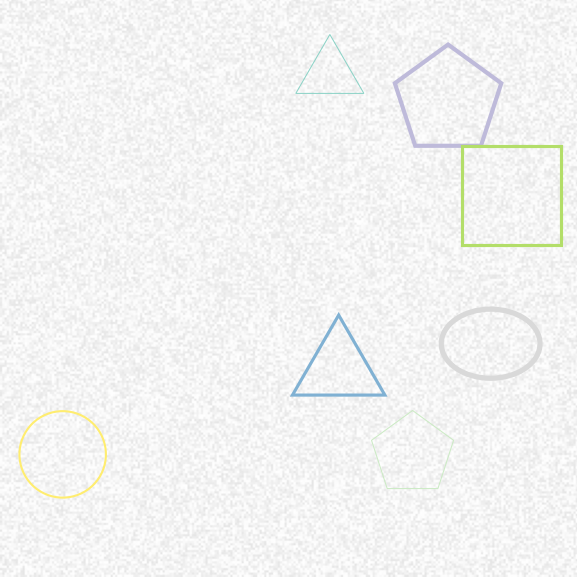[{"shape": "triangle", "thickness": 0.5, "radius": 0.34, "center": [0.571, 0.871]}, {"shape": "pentagon", "thickness": 2, "radius": 0.48, "center": [0.776, 0.825]}, {"shape": "triangle", "thickness": 1.5, "radius": 0.46, "center": [0.586, 0.361]}, {"shape": "square", "thickness": 1.5, "radius": 0.43, "center": [0.886, 0.661]}, {"shape": "oval", "thickness": 2.5, "radius": 0.43, "center": [0.85, 0.404]}, {"shape": "pentagon", "thickness": 0.5, "radius": 0.37, "center": [0.714, 0.214]}, {"shape": "circle", "thickness": 1, "radius": 0.37, "center": [0.109, 0.212]}]